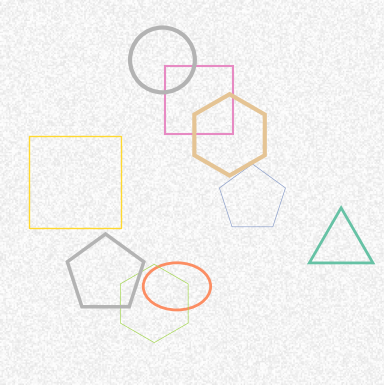[{"shape": "triangle", "thickness": 2, "radius": 0.48, "center": [0.886, 0.365]}, {"shape": "oval", "thickness": 2, "radius": 0.44, "center": [0.46, 0.256]}, {"shape": "pentagon", "thickness": 0.5, "radius": 0.45, "center": [0.656, 0.484]}, {"shape": "square", "thickness": 1.5, "radius": 0.44, "center": [0.518, 0.74]}, {"shape": "hexagon", "thickness": 0.5, "radius": 0.51, "center": [0.401, 0.212]}, {"shape": "square", "thickness": 1, "radius": 0.6, "center": [0.195, 0.528]}, {"shape": "hexagon", "thickness": 3, "radius": 0.53, "center": [0.596, 0.65]}, {"shape": "circle", "thickness": 3, "radius": 0.42, "center": [0.422, 0.844]}, {"shape": "pentagon", "thickness": 2.5, "radius": 0.52, "center": [0.274, 0.288]}]